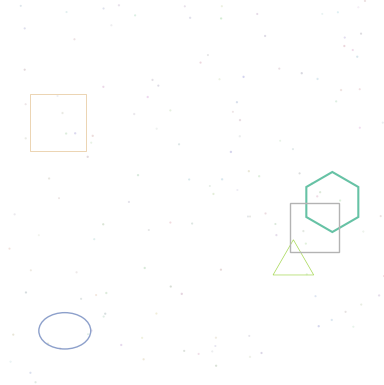[{"shape": "hexagon", "thickness": 1.5, "radius": 0.39, "center": [0.863, 0.475]}, {"shape": "oval", "thickness": 1, "radius": 0.34, "center": [0.168, 0.141]}, {"shape": "triangle", "thickness": 0.5, "radius": 0.3, "center": [0.762, 0.316]}, {"shape": "square", "thickness": 0.5, "radius": 0.37, "center": [0.15, 0.682]}, {"shape": "square", "thickness": 1, "radius": 0.32, "center": [0.817, 0.41]}]